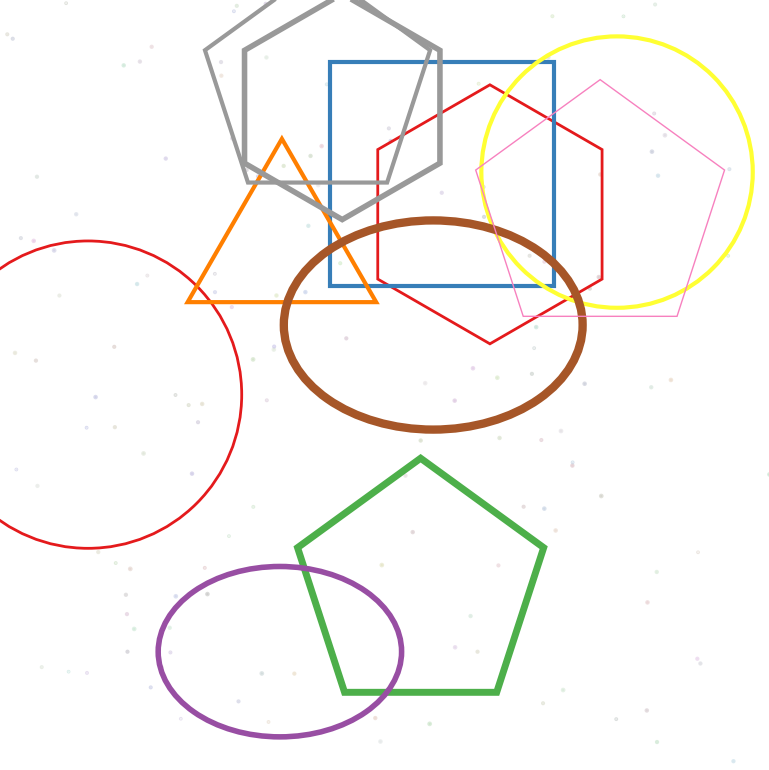[{"shape": "circle", "thickness": 1, "radius": 1.0, "center": [0.114, 0.487]}, {"shape": "hexagon", "thickness": 1, "radius": 0.84, "center": [0.636, 0.722]}, {"shape": "square", "thickness": 1.5, "radius": 0.73, "center": [0.574, 0.774]}, {"shape": "pentagon", "thickness": 2.5, "radius": 0.84, "center": [0.546, 0.237]}, {"shape": "oval", "thickness": 2, "radius": 0.79, "center": [0.363, 0.154]}, {"shape": "triangle", "thickness": 1.5, "radius": 0.71, "center": [0.366, 0.678]}, {"shape": "circle", "thickness": 1.5, "radius": 0.88, "center": [0.801, 0.777]}, {"shape": "oval", "thickness": 3, "radius": 0.97, "center": [0.563, 0.578]}, {"shape": "pentagon", "thickness": 0.5, "radius": 0.85, "center": [0.779, 0.727]}, {"shape": "pentagon", "thickness": 1.5, "radius": 0.77, "center": [0.412, 0.887]}, {"shape": "hexagon", "thickness": 2, "radius": 0.73, "center": [0.444, 0.861]}]